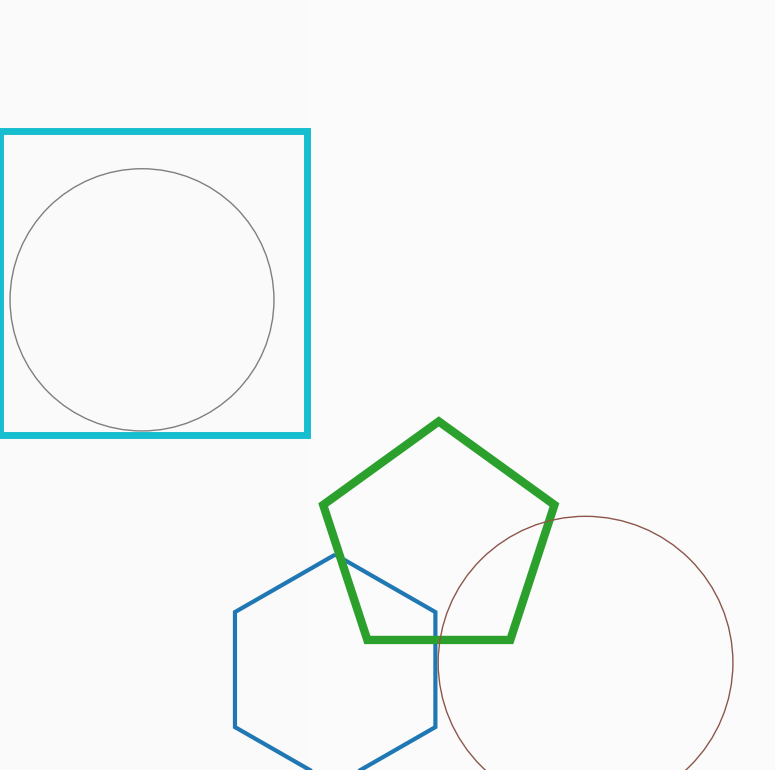[{"shape": "hexagon", "thickness": 1.5, "radius": 0.75, "center": [0.432, 0.13]}, {"shape": "pentagon", "thickness": 3, "radius": 0.78, "center": [0.566, 0.296]}, {"shape": "circle", "thickness": 0.5, "radius": 0.95, "center": [0.756, 0.139]}, {"shape": "circle", "thickness": 0.5, "radius": 0.85, "center": [0.183, 0.611]}, {"shape": "square", "thickness": 2.5, "radius": 0.99, "center": [0.198, 0.632]}]